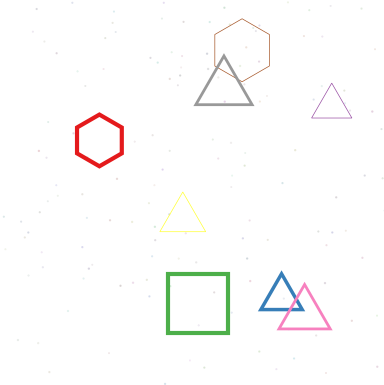[{"shape": "hexagon", "thickness": 3, "radius": 0.34, "center": [0.258, 0.635]}, {"shape": "triangle", "thickness": 2.5, "radius": 0.31, "center": [0.731, 0.227]}, {"shape": "square", "thickness": 3, "radius": 0.39, "center": [0.513, 0.212]}, {"shape": "triangle", "thickness": 0.5, "radius": 0.3, "center": [0.862, 0.724]}, {"shape": "triangle", "thickness": 0.5, "radius": 0.34, "center": [0.475, 0.433]}, {"shape": "hexagon", "thickness": 0.5, "radius": 0.41, "center": [0.629, 0.869]}, {"shape": "triangle", "thickness": 2, "radius": 0.38, "center": [0.791, 0.184]}, {"shape": "triangle", "thickness": 2, "radius": 0.42, "center": [0.582, 0.77]}]